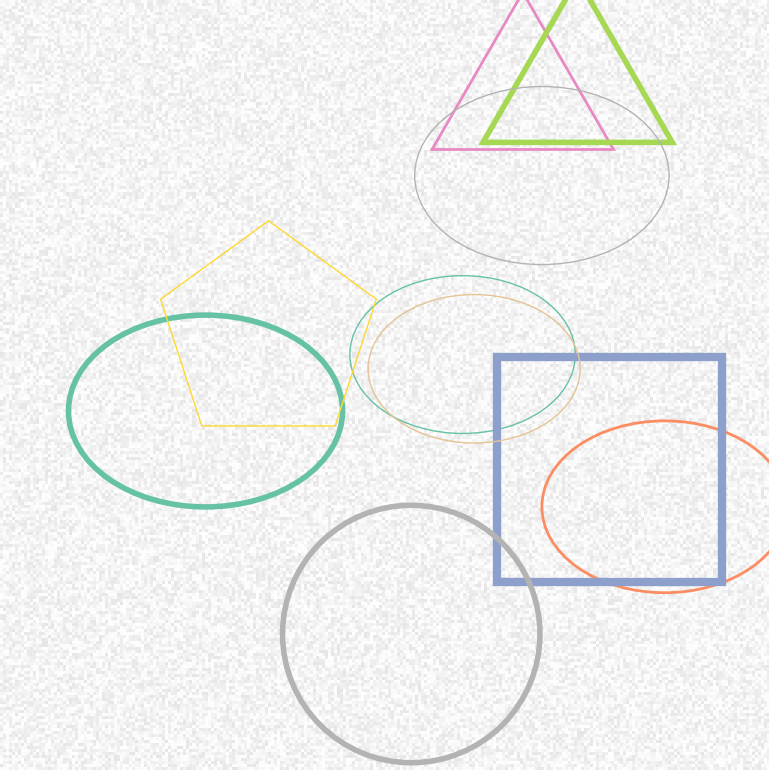[{"shape": "oval", "thickness": 0.5, "radius": 0.73, "center": [0.601, 0.54]}, {"shape": "oval", "thickness": 2, "radius": 0.89, "center": [0.267, 0.466]}, {"shape": "oval", "thickness": 1, "radius": 0.8, "center": [0.863, 0.342]}, {"shape": "square", "thickness": 3, "radius": 0.73, "center": [0.792, 0.39]}, {"shape": "triangle", "thickness": 1, "radius": 0.68, "center": [0.679, 0.874]}, {"shape": "triangle", "thickness": 2, "radius": 0.71, "center": [0.75, 0.886]}, {"shape": "pentagon", "thickness": 0.5, "radius": 0.74, "center": [0.349, 0.566]}, {"shape": "oval", "thickness": 0.5, "radius": 0.69, "center": [0.616, 0.521]}, {"shape": "circle", "thickness": 2, "radius": 0.84, "center": [0.534, 0.177]}, {"shape": "oval", "thickness": 0.5, "radius": 0.83, "center": [0.704, 0.772]}]